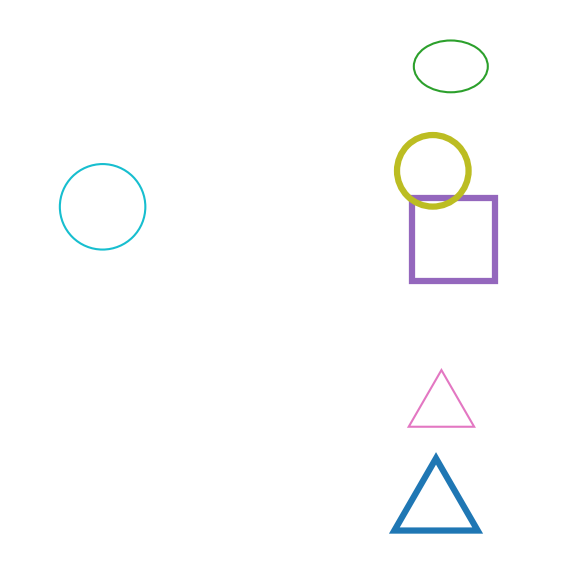[{"shape": "triangle", "thickness": 3, "radius": 0.42, "center": [0.755, 0.122]}, {"shape": "oval", "thickness": 1, "radius": 0.32, "center": [0.781, 0.884]}, {"shape": "square", "thickness": 3, "radius": 0.36, "center": [0.785, 0.584]}, {"shape": "triangle", "thickness": 1, "radius": 0.33, "center": [0.764, 0.293]}, {"shape": "circle", "thickness": 3, "radius": 0.31, "center": [0.749, 0.703]}, {"shape": "circle", "thickness": 1, "radius": 0.37, "center": [0.178, 0.641]}]